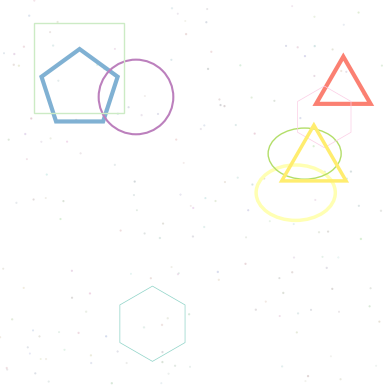[{"shape": "hexagon", "thickness": 0.5, "radius": 0.49, "center": [0.396, 0.159]}, {"shape": "oval", "thickness": 2.5, "radius": 0.51, "center": [0.768, 0.499]}, {"shape": "triangle", "thickness": 3, "radius": 0.41, "center": [0.892, 0.771]}, {"shape": "pentagon", "thickness": 3, "radius": 0.52, "center": [0.207, 0.769]}, {"shape": "oval", "thickness": 1, "radius": 0.47, "center": [0.791, 0.601]}, {"shape": "hexagon", "thickness": 0.5, "radius": 0.4, "center": [0.842, 0.696]}, {"shape": "circle", "thickness": 1.5, "radius": 0.48, "center": [0.353, 0.748]}, {"shape": "square", "thickness": 1, "radius": 0.58, "center": [0.205, 0.823]}, {"shape": "triangle", "thickness": 2.5, "radius": 0.48, "center": [0.815, 0.578]}]